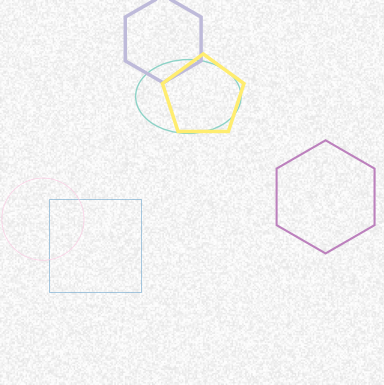[{"shape": "oval", "thickness": 1, "radius": 0.68, "center": [0.489, 0.749]}, {"shape": "hexagon", "thickness": 2.5, "radius": 0.57, "center": [0.424, 0.899]}, {"shape": "square", "thickness": 0.5, "radius": 0.6, "center": [0.247, 0.363]}, {"shape": "circle", "thickness": 0.5, "radius": 0.53, "center": [0.111, 0.431]}, {"shape": "hexagon", "thickness": 1.5, "radius": 0.73, "center": [0.846, 0.489]}, {"shape": "pentagon", "thickness": 2.5, "radius": 0.56, "center": [0.528, 0.749]}]